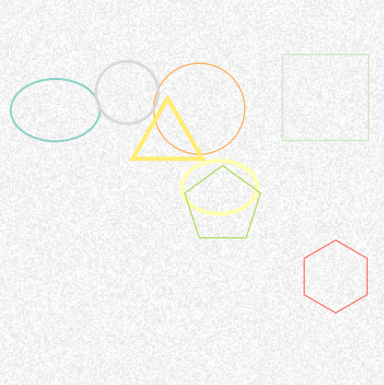[{"shape": "oval", "thickness": 1.5, "radius": 0.58, "center": [0.144, 0.714]}, {"shape": "oval", "thickness": 3, "radius": 0.49, "center": [0.57, 0.514]}, {"shape": "hexagon", "thickness": 1, "radius": 0.47, "center": [0.872, 0.282]}, {"shape": "circle", "thickness": 1, "radius": 0.59, "center": [0.518, 0.718]}, {"shape": "pentagon", "thickness": 1, "radius": 0.52, "center": [0.578, 0.466]}, {"shape": "circle", "thickness": 2, "radius": 0.41, "center": [0.33, 0.76]}, {"shape": "square", "thickness": 1, "radius": 0.56, "center": [0.843, 0.749]}, {"shape": "triangle", "thickness": 3, "radius": 0.52, "center": [0.435, 0.64]}]